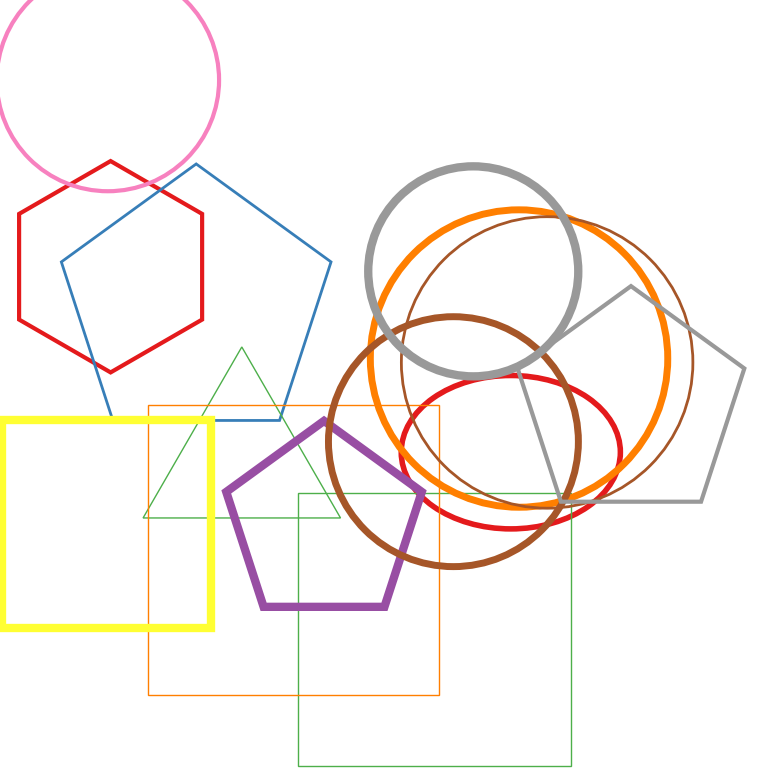[{"shape": "oval", "thickness": 2, "radius": 0.71, "center": [0.663, 0.413]}, {"shape": "hexagon", "thickness": 1.5, "radius": 0.69, "center": [0.144, 0.654]}, {"shape": "pentagon", "thickness": 1, "radius": 0.92, "center": [0.255, 0.603]}, {"shape": "triangle", "thickness": 0.5, "radius": 0.74, "center": [0.314, 0.401]}, {"shape": "square", "thickness": 0.5, "radius": 0.89, "center": [0.564, 0.183]}, {"shape": "pentagon", "thickness": 3, "radius": 0.67, "center": [0.421, 0.32]}, {"shape": "square", "thickness": 0.5, "radius": 0.94, "center": [0.381, 0.286]}, {"shape": "circle", "thickness": 2.5, "radius": 0.97, "center": [0.674, 0.534]}, {"shape": "square", "thickness": 3, "radius": 0.68, "center": [0.138, 0.32]}, {"shape": "circle", "thickness": 2.5, "radius": 0.81, "center": [0.589, 0.426]}, {"shape": "circle", "thickness": 1, "radius": 0.95, "center": [0.711, 0.529]}, {"shape": "circle", "thickness": 1.5, "radius": 0.72, "center": [0.14, 0.896]}, {"shape": "pentagon", "thickness": 1.5, "radius": 0.77, "center": [0.819, 0.474]}, {"shape": "circle", "thickness": 3, "radius": 0.68, "center": [0.615, 0.648]}]